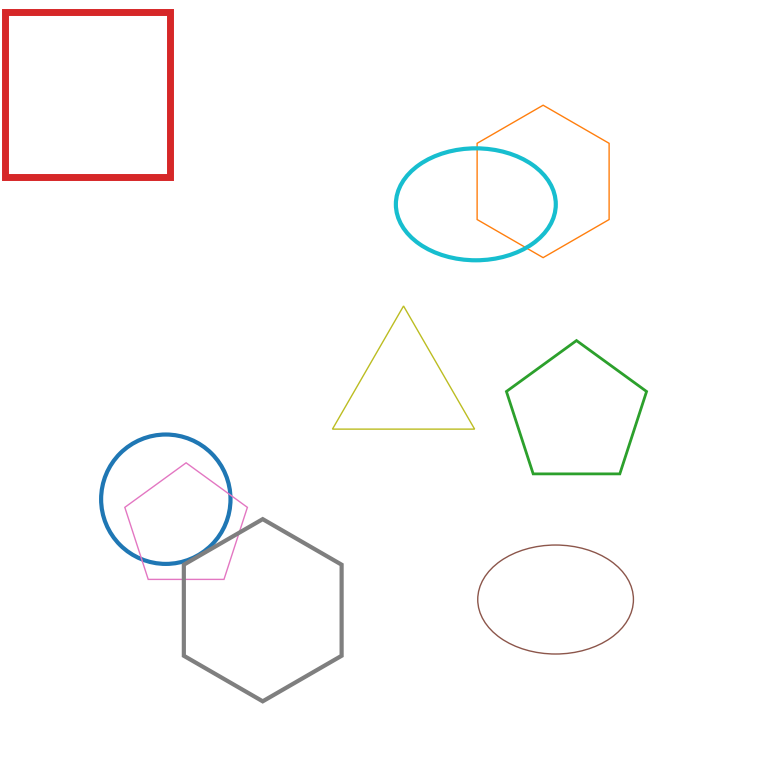[{"shape": "circle", "thickness": 1.5, "radius": 0.42, "center": [0.215, 0.352]}, {"shape": "hexagon", "thickness": 0.5, "radius": 0.49, "center": [0.705, 0.764]}, {"shape": "pentagon", "thickness": 1, "radius": 0.48, "center": [0.749, 0.462]}, {"shape": "square", "thickness": 2.5, "radius": 0.54, "center": [0.114, 0.877]}, {"shape": "oval", "thickness": 0.5, "radius": 0.51, "center": [0.722, 0.221]}, {"shape": "pentagon", "thickness": 0.5, "radius": 0.42, "center": [0.242, 0.315]}, {"shape": "hexagon", "thickness": 1.5, "radius": 0.59, "center": [0.341, 0.207]}, {"shape": "triangle", "thickness": 0.5, "radius": 0.53, "center": [0.524, 0.496]}, {"shape": "oval", "thickness": 1.5, "radius": 0.52, "center": [0.618, 0.735]}]